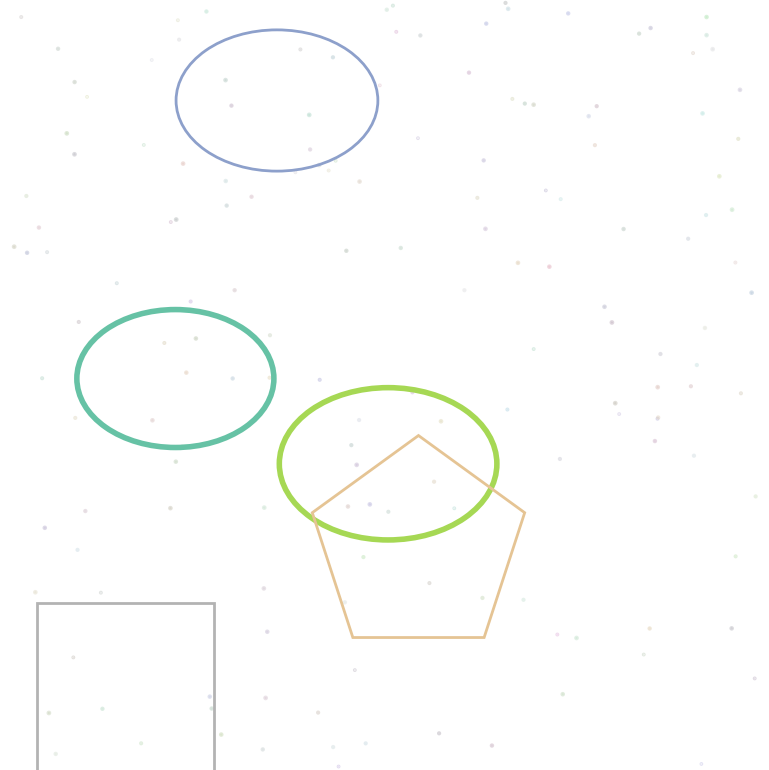[{"shape": "oval", "thickness": 2, "radius": 0.64, "center": [0.228, 0.508]}, {"shape": "oval", "thickness": 1, "radius": 0.66, "center": [0.36, 0.869]}, {"shape": "oval", "thickness": 2, "radius": 0.71, "center": [0.504, 0.398]}, {"shape": "pentagon", "thickness": 1, "radius": 0.73, "center": [0.543, 0.289]}, {"shape": "square", "thickness": 1, "radius": 0.57, "center": [0.163, 0.102]}]